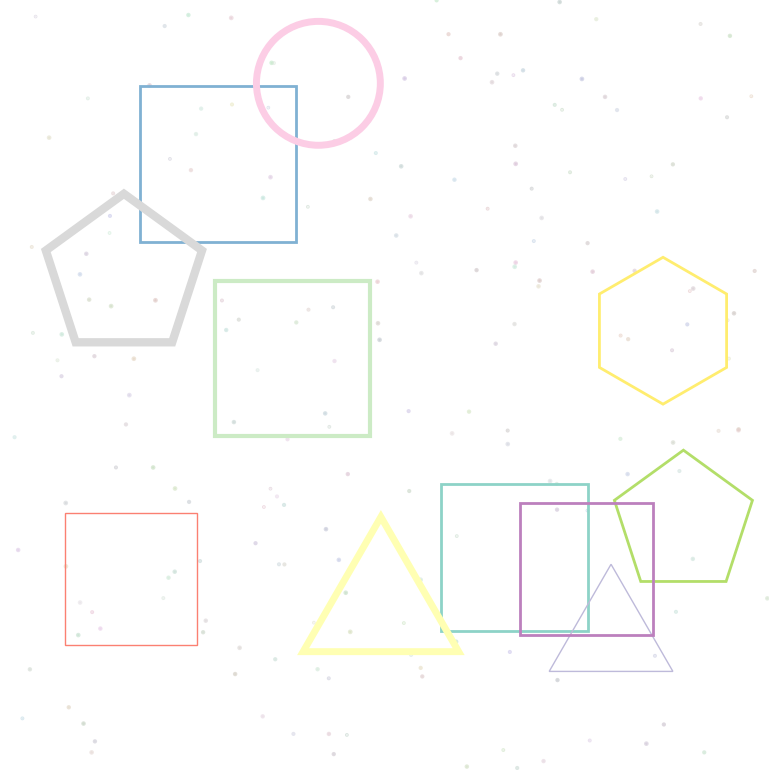[{"shape": "square", "thickness": 1, "radius": 0.48, "center": [0.668, 0.275]}, {"shape": "triangle", "thickness": 2.5, "radius": 0.58, "center": [0.495, 0.212]}, {"shape": "triangle", "thickness": 0.5, "radius": 0.46, "center": [0.794, 0.174]}, {"shape": "square", "thickness": 0.5, "radius": 0.43, "center": [0.17, 0.248]}, {"shape": "square", "thickness": 1, "radius": 0.5, "center": [0.283, 0.787]}, {"shape": "pentagon", "thickness": 1, "radius": 0.47, "center": [0.888, 0.321]}, {"shape": "circle", "thickness": 2.5, "radius": 0.4, "center": [0.413, 0.892]}, {"shape": "pentagon", "thickness": 3, "radius": 0.53, "center": [0.161, 0.642]}, {"shape": "square", "thickness": 1, "radius": 0.43, "center": [0.761, 0.261]}, {"shape": "square", "thickness": 1.5, "radius": 0.5, "center": [0.38, 0.534]}, {"shape": "hexagon", "thickness": 1, "radius": 0.48, "center": [0.861, 0.57]}]